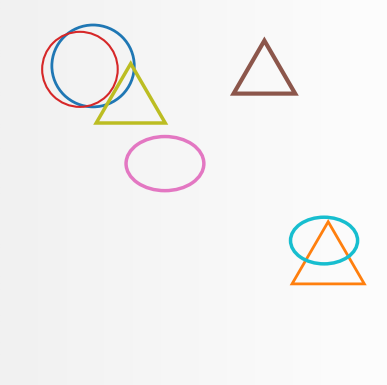[{"shape": "circle", "thickness": 2, "radius": 0.53, "center": [0.24, 0.829]}, {"shape": "triangle", "thickness": 2, "radius": 0.54, "center": [0.847, 0.316]}, {"shape": "circle", "thickness": 1.5, "radius": 0.49, "center": [0.206, 0.82]}, {"shape": "triangle", "thickness": 3, "radius": 0.46, "center": [0.682, 0.803]}, {"shape": "oval", "thickness": 2.5, "radius": 0.5, "center": [0.426, 0.575]}, {"shape": "triangle", "thickness": 2.5, "radius": 0.51, "center": [0.337, 0.732]}, {"shape": "oval", "thickness": 2.5, "radius": 0.43, "center": [0.836, 0.375]}]